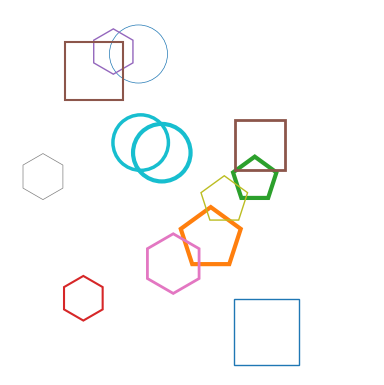[{"shape": "circle", "thickness": 0.5, "radius": 0.38, "center": [0.36, 0.86]}, {"shape": "square", "thickness": 1, "radius": 0.42, "center": [0.691, 0.138]}, {"shape": "pentagon", "thickness": 3, "radius": 0.41, "center": [0.547, 0.38]}, {"shape": "pentagon", "thickness": 3, "radius": 0.3, "center": [0.662, 0.534]}, {"shape": "hexagon", "thickness": 1.5, "radius": 0.29, "center": [0.216, 0.225]}, {"shape": "hexagon", "thickness": 1, "radius": 0.29, "center": [0.294, 0.866]}, {"shape": "square", "thickness": 1.5, "radius": 0.38, "center": [0.243, 0.817]}, {"shape": "square", "thickness": 2, "radius": 0.32, "center": [0.675, 0.624]}, {"shape": "hexagon", "thickness": 2, "radius": 0.39, "center": [0.45, 0.315]}, {"shape": "hexagon", "thickness": 0.5, "radius": 0.3, "center": [0.112, 0.541]}, {"shape": "pentagon", "thickness": 1, "radius": 0.32, "center": [0.583, 0.48]}, {"shape": "circle", "thickness": 3, "radius": 0.37, "center": [0.42, 0.603]}, {"shape": "circle", "thickness": 2.5, "radius": 0.36, "center": [0.365, 0.63]}]